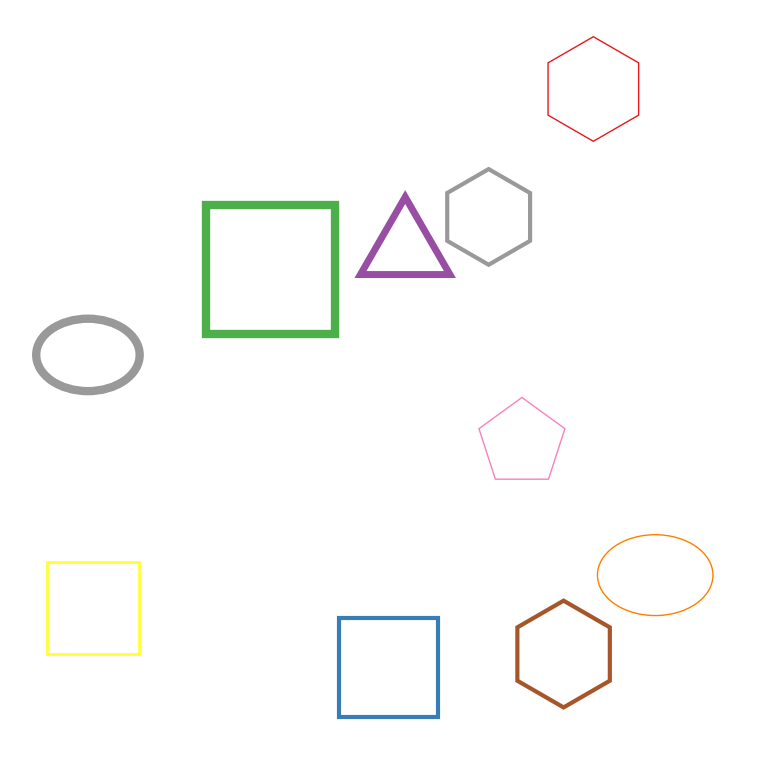[{"shape": "hexagon", "thickness": 0.5, "radius": 0.34, "center": [0.771, 0.884]}, {"shape": "square", "thickness": 1.5, "radius": 0.32, "center": [0.505, 0.133]}, {"shape": "square", "thickness": 3, "radius": 0.42, "center": [0.351, 0.65]}, {"shape": "triangle", "thickness": 2.5, "radius": 0.34, "center": [0.526, 0.677]}, {"shape": "oval", "thickness": 0.5, "radius": 0.38, "center": [0.851, 0.253]}, {"shape": "square", "thickness": 1, "radius": 0.3, "center": [0.121, 0.211]}, {"shape": "hexagon", "thickness": 1.5, "radius": 0.35, "center": [0.732, 0.151]}, {"shape": "pentagon", "thickness": 0.5, "radius": 0.29, "center": [0.678, 0.425]}, {"shape": "hexagon", "thickness": 1.5, "radius": 0.31, "center": [0.635, 0.718]}, {"shape": "oval", "thickness": 3, "radius": 0.34, "center": [0.114, 0.539]}]